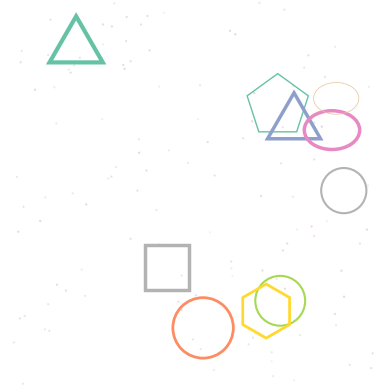[{"shape": "triangle", "thickness": 3, "radius": 0.4, "center": [0.198, 0.878]}, {"shape": "pentagon", "thickness": 1, "radius": 0.42, "center": [0.721, 0.725]}, {"shape": "circle", "thickness": 2, "radius": 0.39, "center": [0.528, 0.148]}, {"shape": "triangle", "thickness": 2.5, "radius": 0.4, "center": [0.764, 0.679]}, {"shape": "oval", "thickness": 2.5, "radius": 0.36, "center": [0.862, 0.662]}, {"shape": "circle", "thickness": 1.5, "radius": 0.32, "center": [0.728, 0.219]}, {"shape": "hexagon", "thickness": 2, "radius": 0.35, "center": [0.691, 0.192]}, {"shape": "oval", "thickness": 0.5, "radius": 0.29, "center": [0.873, 0.744]}, {"shape": "circle", "thickness": 1.5, "radius": 0.29, "center": [0.893, 0.505]}, {"shape": "square", "thickness": 2.5, "radius": 0.29, "center": [0.434, 0.306]}]